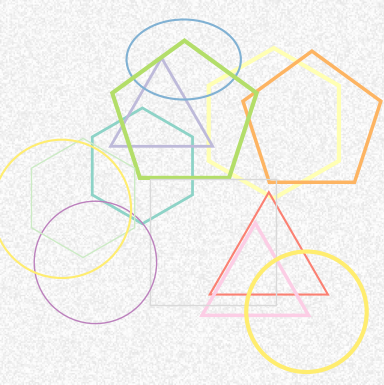[{"shape": "hexagon", "thickness": 2, "radius": 0.75, "center": [0.37, 0.569]}, {"shape": "hexagon", "thickness": 3, "radius": 0.98, "center": [0.711, 0.68]}, {"shape": "triangle", "thickness": 2, "radius": 0.77, "center": [0.42, 0.697]}, {"shape": "triangle", "thickness": 1.5, "radius": 0.89, "center": [0.698, 0.324]}, {"shape": "oval", "thickness": 1.5, "radius": 0.74, "center": [0.477, 0.845]}, {"shape": "pentagon", "thickness": 2.5, "radius": 0.94, "center": [0.81, 0.679]}, {"shape": "pentagon", "thickness": 3, "radius": 0.99, "center": [0.479, 0.697]}, {"shape": "triangle", "thickness": 2.5, "radius": 0.8, "center": [0.663, 0.261]}, {"shape": "square", "thickness": 1, "radius": 0.82, "center": [0.553, 0.371]}, {"shape": "circle", "thickness": 1, "radius": 0.79, "center": [0.248, 0.318]}, {"shape": "hexagon", "thickness": 1, "radius": 0.77, "center": [0.216, 0.486]}, {"shape": "circle", "thickness": 3, "radius": 0.78, "center": [0.796, 0.19]}, {"shape": "circle", "thickness": 1.5, "radius": 0.9, "center": [0.161, 0.458]}]